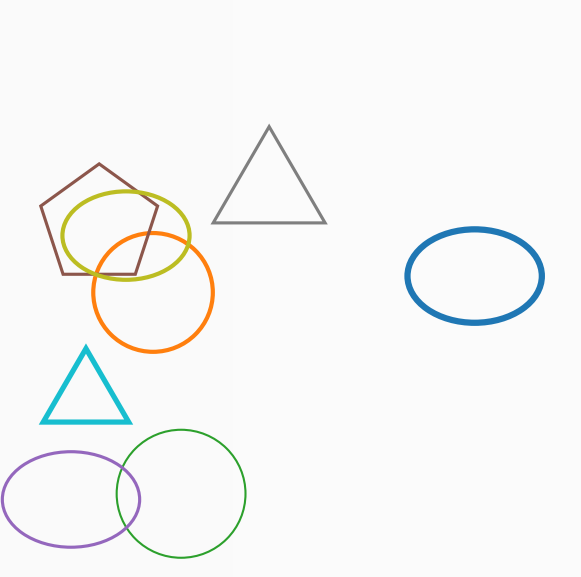[{"shape": "oval", "thickness": 3, "radius": 0.58, "center": [0.817, 0.521]}, {"shape": "circle", "thickness": 2, "radius": 0.51, "center": [0.263, 0.493]}, {"shape": "circle", "thickness": 1, "radius": 0.55, "center": [0.312, 0.144]}, {"shape": "oval", "thickness": 1.5, "radius": 0.59, "center": [0.122, 0.134]}, {"shape": "pentagon", "thickness": 1.5, "radius": 0.53, "center": [0.171, 0.61]}, {"shape": "triangle", "thickness": 1.5, "radius": 0.56, "center": [0.463, 0.669]}, {"shape": "oval", "thickness": 2, "radius": 0.55, "center": [0.217, 0.591]}, {"shape": "triangle", "thickness": 2.5, "radius": 0.42, "center": [0.148, 0.311]}]